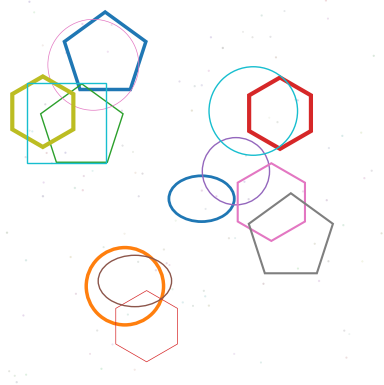[{"shape": "oval", "thickness": 2, "radius": 0.42, "center": [0.524, 0.484]}, {"shape": "pentagon", "thickness": 2.5, "radius": 0.56, "center": [0.273, 0.858]}, {"shape": "circle", "thickness": 2.5, "radius": 0.5, "center": [0.324, 0.257]}, {"shape": "pentagon", "thickness": 1, "radius": 0.56, "center": [0.213, 0.67]}, {"shape": "hexagon", "thickness": 3, "radius": 0.46, "center": [0.727, 0.706]}, {"shape": "hexagon", "thickness": 0.5, "radius": 0.46, "center": [0.381, 0.153]}, {"shape": "circle", "thickness": 1, "radius": 0.44, "center": [0.613, 0.555]}, {"shape": "oval", "thickness": 1, "radius": 0.48, "center": [0.35, 0.27]}, {"shape": "circle", "thickness": 0.5, "radius": 0.59, "center": [0.242, 0.832]}, {"shape": "hexagon", "thickness": 1.5, "radius": 0.5, "center": [0.705, 0.475]}, {"shape": "pentagon", "thickness": 1.5, "radius": 0.57, "center": [0.755, 0.383]}, {"shape": "hexagon", "thickness": 3, "radius": 0.46, "center": [0.111, 0.71]}, {"shape": "square", "thickness": 1, "radius": 0.52, "center": [0.173, 0.681]}, {"shape": "circle", "thickness": 1, "radius": 0.57, "center": [0.658, 0.712]}]